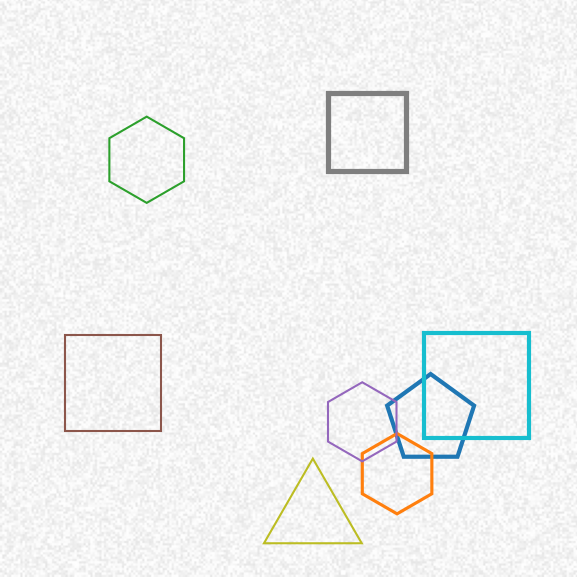[{"shape": "pentagon", "thickness": 2, "radius": 0.4, "center": [0.746, 0.272]}, {"shape": "hexagon", "thickness": 1.5, "radius": 0.35, "center": [0.688, 0.179]}, {"shape": "hexagon", "thickness": 1, "radius": 0.37, "center": [0.254, 0.722]}, {"shape": "hexagon", "thickness": 1, "radius": 0.34, "center": [0.627, 0.269]}, {"shape": "square", "thickness": 1, "radius": 0.42, "center": [0.196, 0.336]}, {"shape": "square", "thickness": 2.5, "radius": 0.34, "center": [0.636, 0.77]}, {"shape": "triangle", "thickness": 1, "radius": 0.49, "center": [0.542, 0.107]}, {"shape": "square", "thickness": 2, "radius": 0.45, "center": [0.825, 0.332]}]